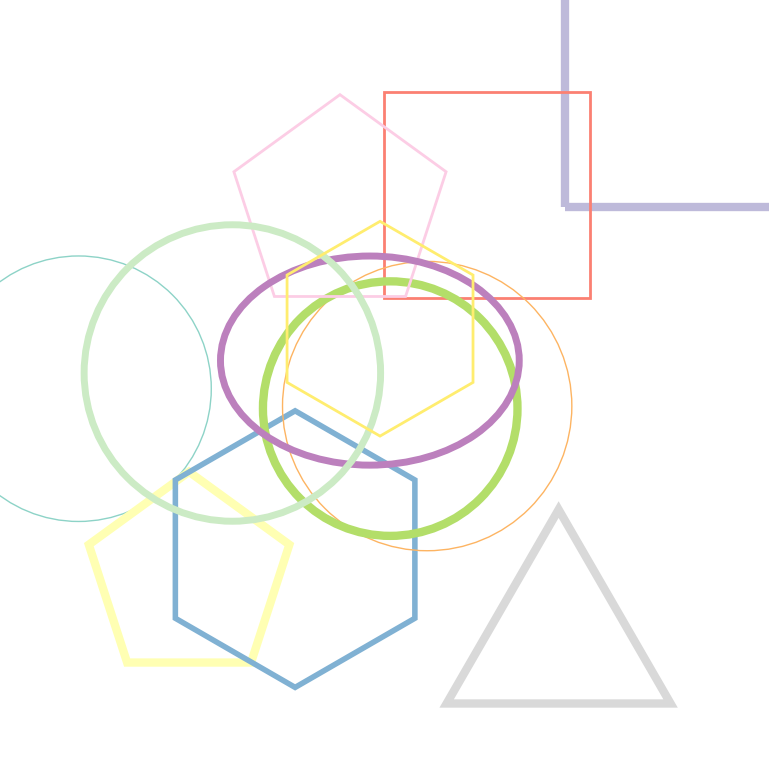[{"shape": "circle", "thickness": 0.5, "radius": 0.86, "center": [0.102, 0.495]}, {"shape": "pentagon", "thickness": 3, "radius": 0.68, "center": [0.246, 0.25]}, {"shape": "square", "thickness": 3, "radius": 0.7, "center": [0.873, 0.871]}, {"shape": "square", "thickness": 1, "radius": 0.67, "center": [0.632, 0.747]}, {"shape": "hexagon", "thickness": 2, "radius": 0.9, "center": [0.383, 0.287]}, {"shape": "circle", "thickness": 0.5, "radius": 0.94, "center": [0.555, 0.473]}, {"shape": "circle", "thickness": 3, "radius": 0.83, "center": [0.507, 0.469]}, {"shape": "pentagon", "thickness": 1, "radius": 0.72, "center": [0.442, 0.732]}, {"shape": "triangle", "thickness": 3, "radius": 0.84, "center": [0.725, 0.17]}, {"shape": "oval", "thickness": 2.5, "radius": 0.97, "center": [0.48, 0.532]}, {"shape": "circle", "thickness": 2.5, "radius": 0.96, "center": [0.302, 0.516]}, {"shape": "hexagon", "thickness": 1, "radius": 0.7, "center": [0.494, 0.573]}]